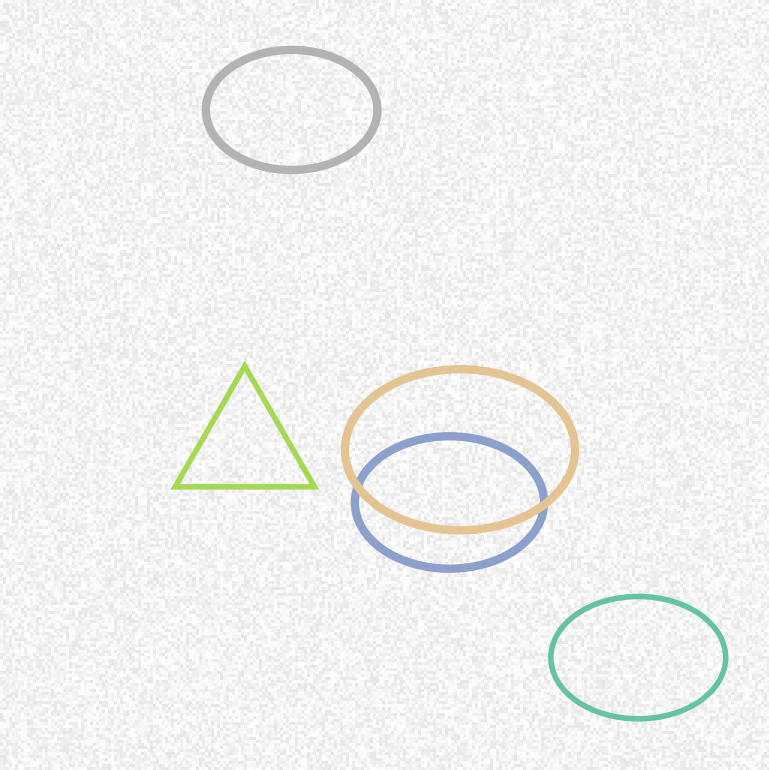[{"shape": "oval", "thickness": 2, "radius": 0.57, "center": [0.829, 0.146]}, {"shape": "oval", "thickness": 3, "radius": 0.61, "center": [0.584, 0.347]}, {"shape": "triangle", "thickness": 2, "radius": 0.52, "center": [0.318, 0.42]}, {"shape": "oval", "thickness": 3, "radius": 0.75, "center": [0.597, 0.416]}, {"shape": "oval", "thickness": 3, "radius": 0.56, "center": [0.379, 0.857]}]